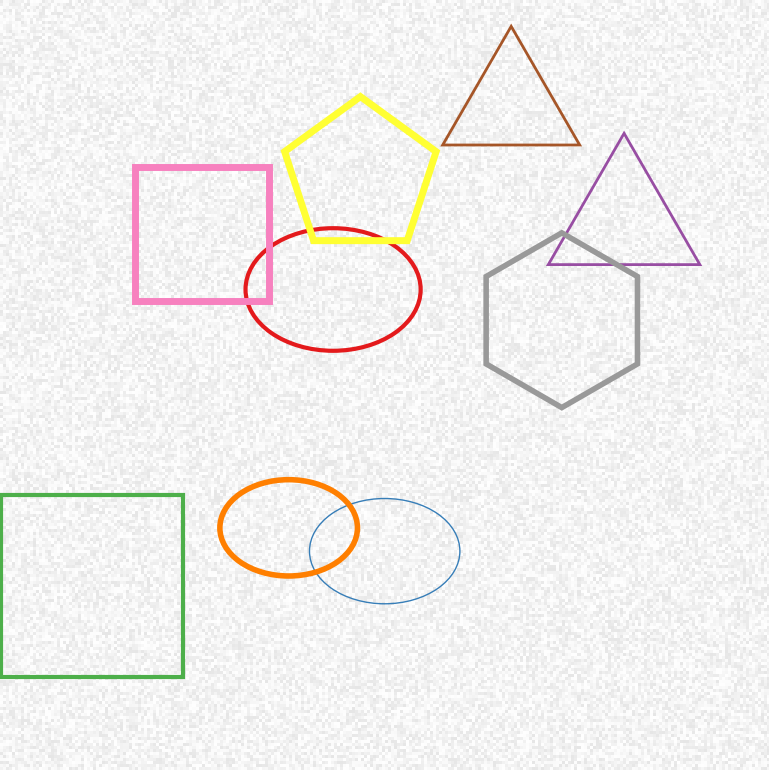[{"shape": "oval", "thickness": 1.5, "radius": 0.57, "center": [0.433, 0.624]}, {"shape": "oval", "thickness": 0.5, "radius": 0.49, "center": [0.5, 0.284]}, {"shape": "square", "thickness": 1.5, "radius": 0.59, "center": [0.119, 0.239]}, {"shape": "triangle", "thickness": 1, "radius": 0.57, "center": [0.81, 0.713]}, {"shape": "oval", "thickness": 2, "radius": 0.45, "center": [0.375, 0.315]}, {"shape": "pentagon", "thickness": 2.5, "radius": 0.52, "center": [0.468, 0.771]}, {"shape": "triangle", "thickness": 1, "radius": 0.51, "center": [0.664, 0.863]}, {"shape": "square", "thickness": 2.5, "radius": 0.44, "center": [0.262, 0.696]}, {"shape": "hexagon", "thickness": 2, "radius": 0.57, "center": [0.73, 0.584]}]